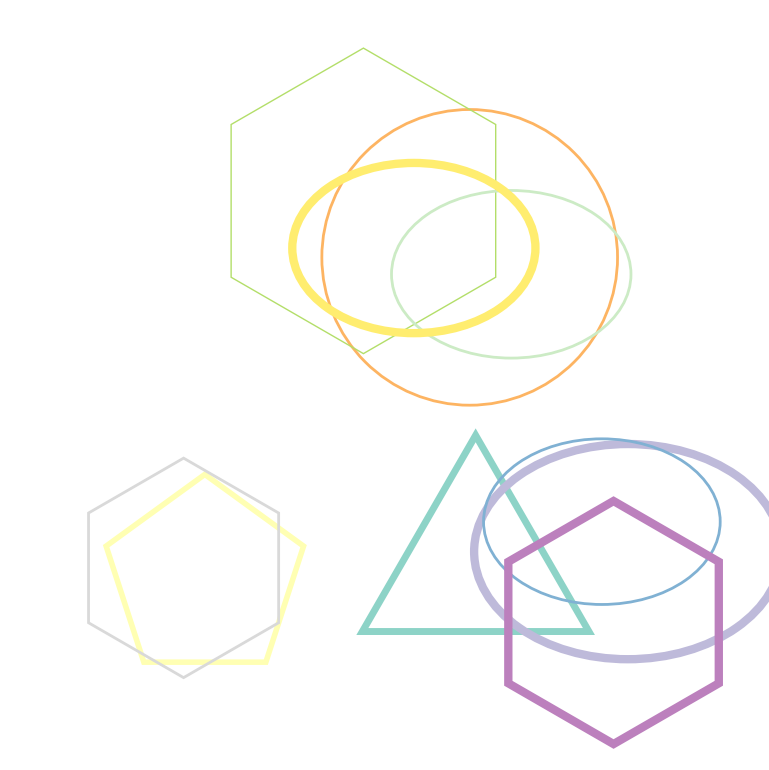[{"shape": "triangle", "thickness": 2.5, "radius": 0.85, "center": [0.618, 0.265]}, {"shape": "pentagon", "thickness": 2, "radius": 0.67, "center": [0.266, 0.249]}, {"shape": "oval", "thickness": 3, "radius": 1.0, "center": [0.815, 0.284]}, {"shape": "oval", "thickness": 1, "radius": 0.77, "center": [0.782, 0.323]}, {"shape": "circle", "thickness": 1, "radius": 0.96, "center": [0.61, 0.666]}, {"shape": "hexagon", "thickness": 0.5, "radius": 0.99, "center": [0.472, 0.739]}, {"shape": "hexagon", "thickness": 1, "radius": 0.71, "center": [0.238, 0.262]}, {"shape": "hexagon", "thickness": 3, "radius": 0.79, "center": [0.797, 0.192]}, {"shape": "oval", "thickness": 1, "radius": 0.78, "center": [0.664, 0.644]}, {"shape": "oval", "thickness": 3, "radius": 0.79, "center": [0.537, 0.678]}]